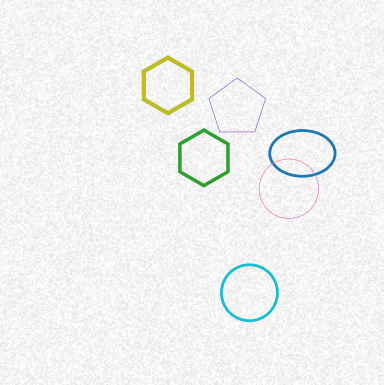[{"shape": "oval", "thickness": 2, "radius": 0.42, "center": [0.785, 0.602]}, {"shape": "hexagon", "thickness": 2.5, "radius": 0.36, "center": [0.53, 0.59]}, {"shape": "pentagon", "thickness": 0.5, "radius": 0.39, "center": [0.616, 0.72]}, {"shape": "circle", "thickness": 0.5, "radius": 0.39, "center": [0.75, 0.51]}, {"shape": "hexagon", "thickness": 3, "radius": 0.36, "center": [0.436, 0.778]}, {"shape": "circle", "thickness": 2, "radius": 0.36, "center": [0.648, 0.24]}]